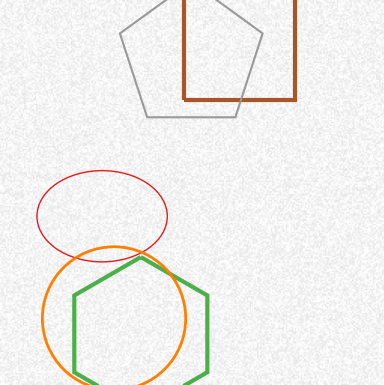[{"shape": "oval", "thickness": 1, "radius": 0.85, "center": [0.265, 0.438]}, {"shape": "hexagon", "thickness": 3, "radius": 1.0, "center": [0.366, 0.133]}, {"shape": "circle", "thickness": 2, "radius": 0.93, "center": [0.296, 0.173]}, {"shape": "square", "thickness": 3, "radius": 0.72, "center": [0.621, 0.885]}, {"shape": "pentagon", "thickness": 1.5, "radius": 0.97, "center": [0.497, 0.853]}]